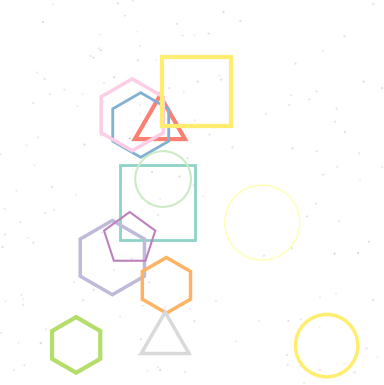[{"shape": "square", "thickness": 2, "radius": 0.49, "center": [0.409, 0.474]}, {"shape": "circle", "thickness": 1, "radius": 0.49, "center": [0.681, 0.422]}, {"shape": "hexagon", "thickness": 2.5, "radius": 0.48, "center": [0.292, 0.331]}, {"shape": "triangle", "thickness": 3, "radius": 0.38, "center": [0.415, 0.676]}, {"shape": "hexagon", "thickness": 2, "radius": 0.42, "center": [0.365, 0.675]}, {"shape": "hexagon", "thickness": 2.5, "radius": 0.36, "center": [0.432, 0.259]}, {"shape": "hexagon", "thickness": 3, "radius": 0.36, "center": [0.198, 0.104]}, {"shape": "hexagon", "thickness": 2.5, "radius": 0.47, "center": [0.343, 0.702]}, {"shape": "triangle", "thickness": 2.5, "radius": 0.36, "center": [0.429, 0.118]}, {"shape": "pentagon", "thickness": 1.5, "radius": 0.35, "center": [0.337, 0.379]}, {"shape": "circle", "thickness": 1.5, "radius": 0.36, "center": [0.424, 0.535]}, {"shape": "square", "thickness": 3, "radius": 0.45, "center": [0.511, 0.762]}, {"shape": "circle", "thickness": 2.5, "radius": 0.41, "center": [0.848, 0.102]}]